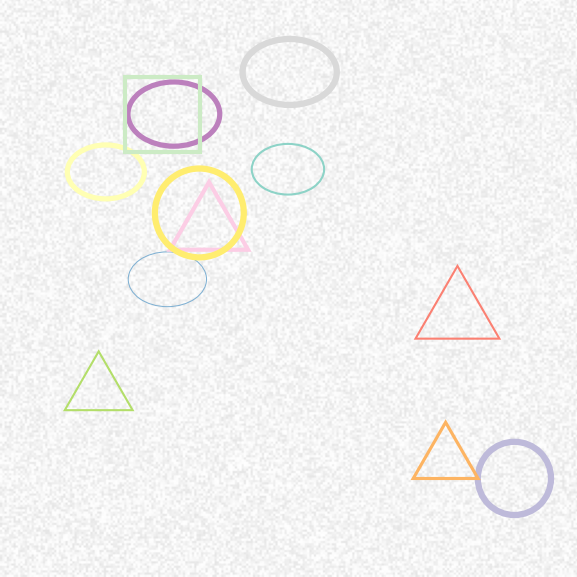[{"shape": "oval", "thickness": 1, "radius": 0.31, "center": [0.499, 0.706]}, {"shape": "oval", "thickness": 2.5, "radius": 0.33, "center": [0.183, 0.701]}, {"shape": "circle", "thickness": 3, "radius": 0.32, "center": [0.891, 0.171]}, {"shape": "triangle", "thickness": 1, "radius": 0.42, "center": [0.792, 0.455]}, {"shape": "oval", "thickness": 0.5, "radius": 0.34, "center": [0.29, 0.516]}, {"shape": "triangle", "thickness": 1.5, "radius": 0.32, "center": [0.772, 0.203]}, {"shape": "triangle", "thickness": 1, "radius": 0.34, "center": [0.171, 0.323]}, {"shape": "triangle", "thickness": 2, "radius": 0.39, "center": [0.362, 0.606]}, {"shape": "oval", "thickness": 3, "radius": 0.41, "center": [0.502, 0.874]}, {"shape": "oval", "thickness": 2.5, "radius": 0.4, "center": [0.301, 0.802]}, {"shape": "square", "thickness": 2, "radius": 0.32, "center": [0.282, 0.8]}, {"shape": "circle", "thickness": 3, "radius": 0.38, "center": [0.345, 0.63]}]